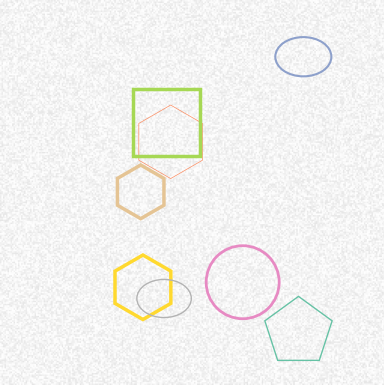[{"shape": "pentagon", "thickness": 1, "radius": 0.46, "center": [0.775, 0.138]}, {"shape": "hexagon", "thickness": 0.5, "radius": 0.48, "center": [0.443, 0.632]}, {"shape": "oval", "thickness": 1.5, "radius": 0.36, "center": [0.788, 0.853]}, {"shape": "circle", "thickness": 2, "radius": 0.47, "center": [0.63, 0.267]}, {"shape": "square", "thickness": 2.5, "radius": 0.43, "center": [0.432, 0.683]}, {"shape": "hexagon", "thickness": 2.5, "radius": 0.42, "center": [0.371, 0.254]}, {"shape": "hexagon", "thickness": 2.5, "radius": 0.35, "center": [0.365, 0.502]}, {"shape": "oval", "thickness": 1, "radius": 0.35, "center": [0.426, 0.225]}]